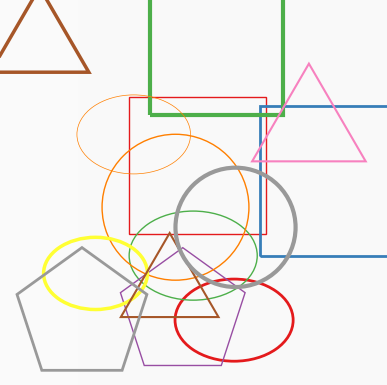[{"shape": "oval", "thickness": 2, "radius": 0.76, "center": [0.604, 0.168]}, {"shape": "square", "thickness": 1, "radius": 0.89, "center": [0.51, 0.571]}, {"shape": "square", "thickness": 2, "radius": 0.97, "center": [0.866, 0.53]}, {"shape": "square", "thickness": 3, "radius": 0.86, "center": [0.558, 0.873]}, {"shape": "oval", "thickness": 1, "radius": 0.83, "center": [0.499, 0.336]}, {"shape": "pentagon", "thickness": 1, "radius": 0.85, "center": [0.472, 0.188]}, {"shape": "circle", "thickness": 1, "radius": 0.95, "center": [0.453, 0.462]}, {"shape": "oval", "thickness": 0.5, "radius": 0.73, "center": [0.345, 0.651]}, {"shape": "oval", "thickness": 2.5, "radius": 0.67, "center": [0.246, 0.29]}, {"shape": "triangle", "thickness": 2.5, "radius": 0.73, "center": [0.102, 0.886]}, {"shape": "triangle", "thickness": 1.5, "radius": 0.73, "center": [0.438, 0.249]}, {"shape": "triangle", "thickness": 1.5, "radius": 0.85, "center": [0.797, 0.666]}, {"shape": "circle", "thickness": 3, "radius": 0.77, "center": [0.608, 0.409]}, {"shape": "pentagon", "thickness": 2, "radius": 0.88, "center": [0.212, 0.181]}]